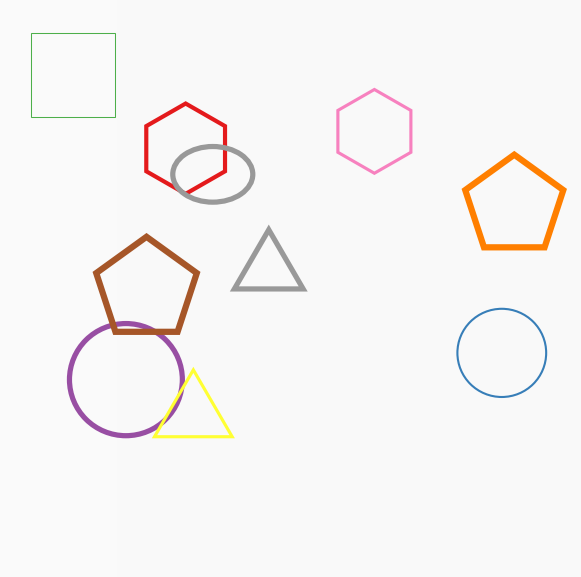[{"shape": "hexagon", "thickness": 2, "radius": 0.39, "center": [0.319, 0.742]}, {"shape": "circle", "thickness": 1, "radius": 0.38, "center": [0.863, 0.388]}, {"shape": "square", "thickness": 0.5, "radius": 0.36, "center": [0.125, 0.869]}, {"shape": "circle", "thickness": 2.5, "radius": 0.49, "center": [0.217, 0.342]}, {"shape": "pentagon", "thickness": 3, "radius": 0.44, "center": [0.885, 0.643]}, {"shape": "triangle", "thickness": 1.5, "radius": 0.39, "center": [0.333, 0.281]}, {"shape": "pentagon", "thickness": 3, "radius": 0.45, "center": [0.252, 0.498]}, {"shape": "hexagon", "thickness": 1.5, "radius": 0.36, "center": [0.644, 0.772]}, {"shape": "triangle", "thickness": 2.5, "radius": 0.34, "center": [0.462, 0.533]}, {"shape": "oval", "thickness": 2.5, "radius": 0.34, "center": [0.366, 0.697]}]